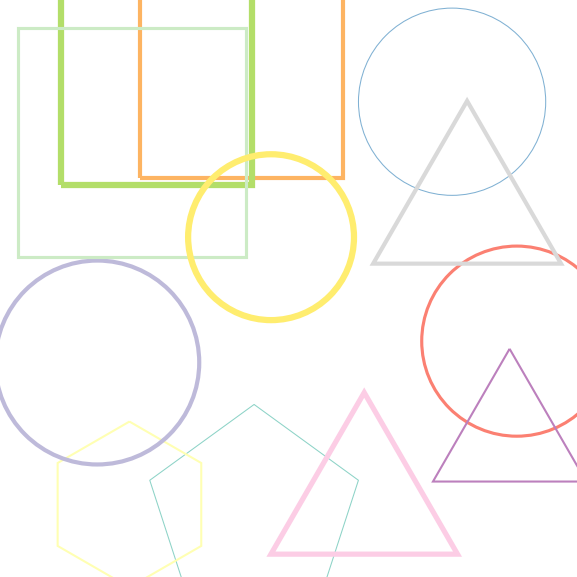[{"shape": "pentagon", "thickness": 0.5, "radius": 0.95, "center": [0.44, 0.109]}, {"shape": "hexagon", "thickness": 1, "radius": 0.72, "center": [0.224, 0.126]}, {"shape": "circle", "thickness": 2, "radius": 0.88, "center": [0.168, 0.371]}, {"shape": "circle", "thickness": 1.5, "radius": 0.82, "center": [0.895, 0.408]}, {"shape": "circle", "thickness": 0.5, "radius": 0.81, "center": [0.783, 0.823]}, {"shape": "square", "thickness": 2, "radius": 0.88, "center": [0.418, 0.866]}, {"shape": "square", "thickness": 3, "radius": 0.83, "center": [0.271, 0.844]}, {"shape": "triangle", "thickness": 2.5, "radius": 0.93, "center": [0.631, 0.133]}, {"shape": "triangle", "thickness": 2, "radius": 0.94, "center": [0.809, 0.637]}, {"shape": "triangle", "thickness": 1, "radius": 0.77, "center": [0.882, 0.242]}, {"shape": "square", "thickness": 1.5, "radius": 0.99, "center": [0.228, 0.752]}, {"shape": "circle", "thickness": 3, "radius": 0.72, "center": [0.469, 0.588]}]